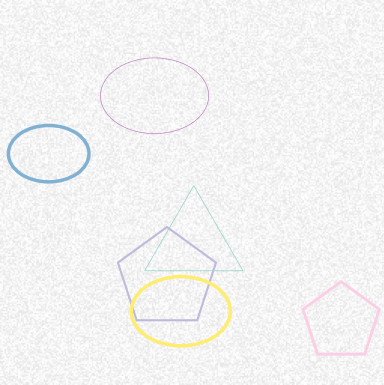[{"shape": "triangle", "thickness": 0.5, "radius": 0.74, "center": [0.503, 0.37]}, {"shape": "pentagon", "thickness": 1.5, "radius": 0.67, "center": [0.434, 0.276]}, {"shape": "oval", "thickness": 2.5, "radius": 0.52, "center": [0.126, 0.601]}, {"shape": "pentagon", "thickness": 2, "radius": 0.52, "center": [0.886, 0.164]}, {"shape": "oval", "thickness": 0.5, "radius": 0.7, "center": [0.401, 0.751]}, {"shape": "oval", "thickness": 2.5, "radius": 0.64, "center": [0.47, 0.192]}]